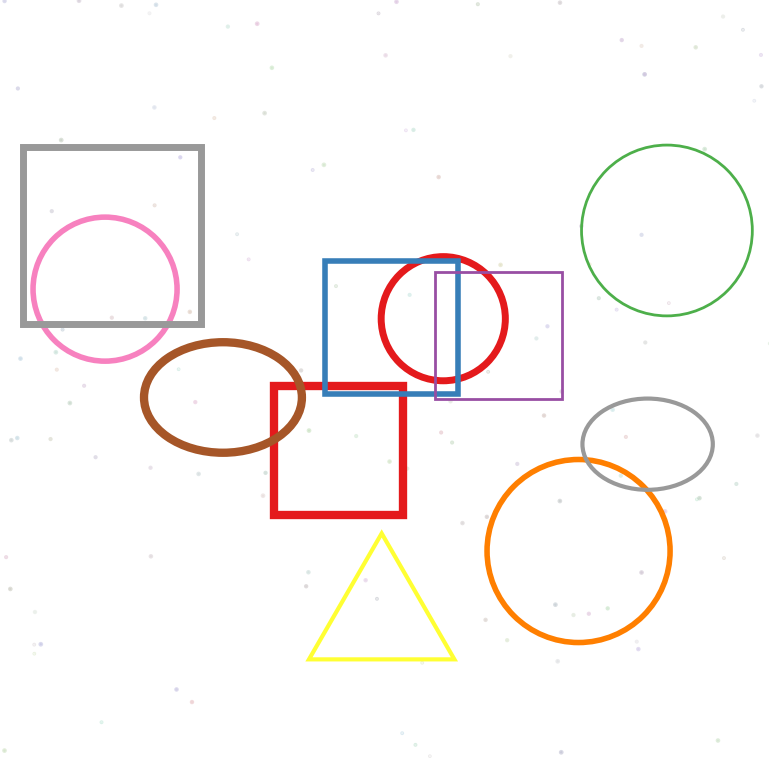[{"shape": "square", "thickness": 3, "radius": 0.42, "center": [0.44, 0.415]}, {"shape": "circle", "thickness": 2.5, "radius": 0.4, "center": [0.576, 0.586]}, {"shape": "square", "thickness": 2, "radius": 0.43, "center": [0.508, 0.574]}, {"shape": "circle", "thickness": 1, "radius": 0.55, "center": [0.866, 0.701]}, {"shape": "square", "thickness": 1, "radius": 0.41, "center": [0.647, 0.564]}, {"shape": "circle", "thickness": 2, "radius": 0.59, "center": [0.751, 0.284]}, {"shape": "triangle", "thickness": 1.5, "radius": 0.55, "center": [0.496, 0.198]}, {"shape": "oval", "thickness": 3, "radius": 0.51, "center": [0.29, 0.484]}, {"shape": "circle", "thickness": 2, "radius": 0.47, "center": [0.136, 0.624]}, {"shape": "oval", "thickness": 1.5, "radius": 0.42, "center": [0.841, 0.423]}, {"shape": "square", "thickness": 2.5, "radius": 0.58, "center": [0.146, 0.694]}]